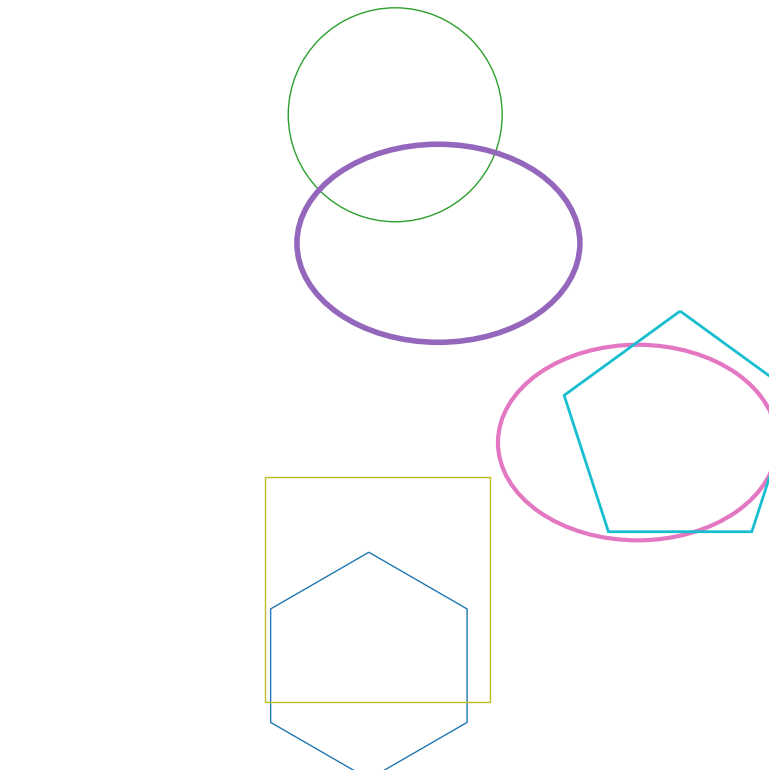[{"shape": "hexagon", "thickness": 0.5, "radius": 0.74, "center": [0.479, 0.135]}, {"shape": "circle", "thickness": 0.5, "radius": 0.69, "center": [0.513, 0.851]}, {"shape": "oval", "thickness": 2, "radius": 0.92, "center": [0.569, 0.684]}, {"shape": "oval", "thickness": 1.5, "radius": 0.91, "center": [0.828, 0.425]}, {"shape": "square", "thickness": 0.5, "radius": 0.73, "center": [0.49, 0.234]}, {"shape": "pentagon", "thickness": 1, "radius": 0.79, "center": [0.883, 0.438]}]